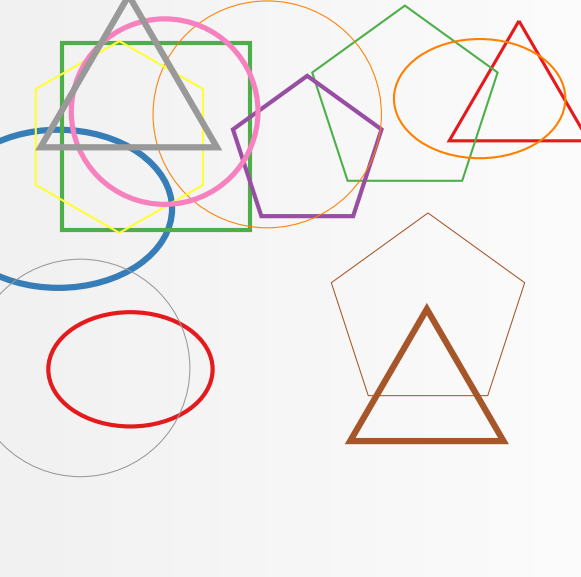[{"shape": "oval", "thickness": 2, "radius": 0.71, "center": [0.224, 0.36]}, {"shape": "triangle", "thickness": 1.5, "radius": 0.69, "center": [0.893, 0.825]}, {"shape": "oval", "thickness": 3, "radius": 0.98, "center": [0.1, 0.638]}, {"shape": "pentagon", "thickness": 1, "radius": 0.84, "center": [0.697, 0.822]}, {"shape": "square", "thickness": 2, "radius": 0.81, "center": [0.268, 0.763]}, {"shape": "pentagon", "thickness": 2, "radius": 0.67, "center": [0.529, 0.734]}, {"shape": "circle", "thickness": 0.5, "radius": 0.98, "center": [0.46, 0.801]}, {"shape": "oval", "thickness": 1, "radius": 0.74, "center": [0.825, 0.828]}, {"shape": "hexagon", "thickness": 1, "radius": 0.83, "center": [0.205, 0.762]}, {"shape": "triangle", "thickness": 3, "radius": 0.76, "center": [0.734, 0.312]}, {"shape": "pentagon", "thickness": 0.5, "radius": 0.87, "center": [0.736, 0.456]}, {"shape": "circle", "thickness": 2.5, "radius": 0.8, "center": [0.283, 0.806]}, {"shape": "circle", "thickness": 0.5, "radius": 0.94, "center": [0.138, 0.362]}, {"shape": "triangle", "thickness": 3, "radius": 0.88, "center": [0.221, 0.832]}]